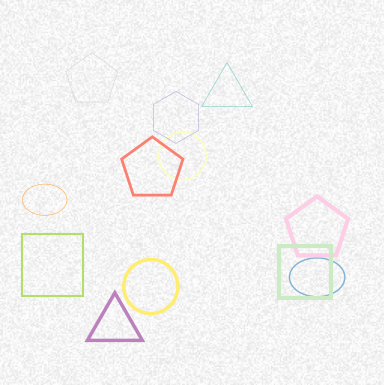[{"shape": "triangle", "thickness": 0.5, "radius": 0.38, "center": [0.59, 0.761]}, {"shape": "circle", "thickness": 1, "radius": 0.31, "center": [0.474, 0.595]}, {"shape": "hexagon", "thickness": 0.5, "radius": 0.34, "center": [0.457, 0.695]}, {"shape": "pentagon", "thickness": 2, "radius": 0.42, "center": [0.396, 0.561]}, {"shape": "oval", "thickness": 1, "radius": 0.36, "center": [0.824, 0.28]}, {"shape": "oval", "thickness": 0.5, "radius": 0.29, "center": [0.116, 0.481]}, {"shape": "square", "thickness": 1.5, "radius": 0.4, "center": [0.136, 0.311]}, {"shape": "pentagon", "thickness": 3, "radius": 0.42, "center": [0.823, 0.405]}, {"shape": "pentagon", "thickness": 0.5, "radius": 0.35, "center": [0.238, 0.792]}, {"shape": "triangle", "thickness": 2.5, "radius": 0.41, "center": [0.298, 0.157]}, {"shape": "square", "thickness": 3, "radius": 0.34, "center": [0.793, 0.294]}, {"shape": "circle", "thickness": 2.5, "radius": 0.35, "center": [0.392, 0.256]}]